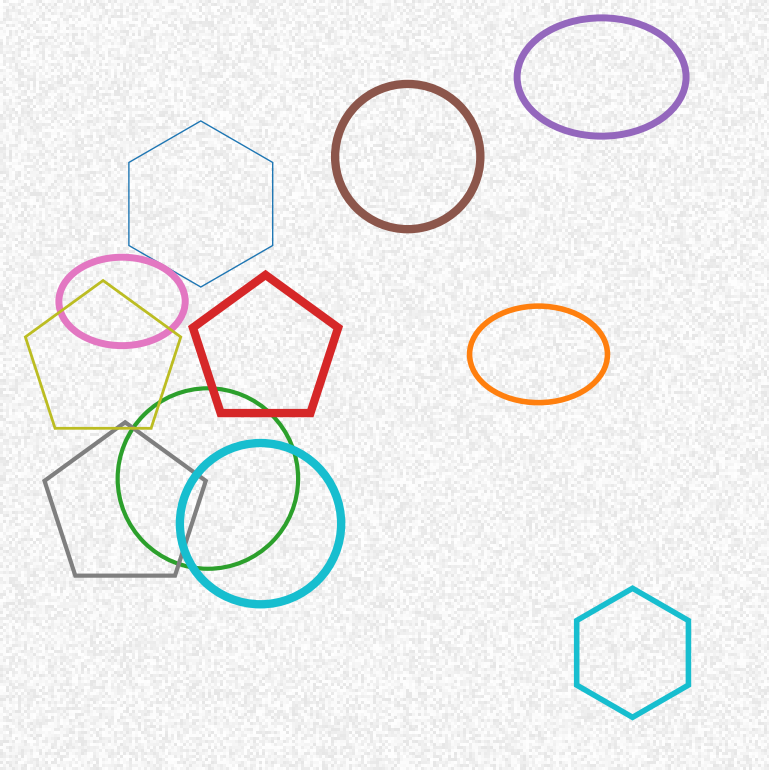[{"shape": "hexagon", "thickness": 0.5, "radius": 0.54, "center": [0.261, 0.735]}, {"shape": "oval", "thickness": 2, "radius": 0.45, "center": [0.699, 0.54]}, {"shape": "circle", "thickness": 1.5, "radius": 0.59, "center": [0.27, 0.379]}, {"shape": "pentagon", "thickness": 3, "radius": 0.5, "center": [0.345, 0.544]}, {"shape": "oval", "thickness": 2.5, "radius": 0.55, "center": [0.781, 0.9]}, {"shape": "circle", "thickness": 3, "radius": 0.47, "center": [0.53, 0.797]}, {"shape": "oval", "thickness": 2.5, "radius": 0.41, "center": [0.158, 0.609]}, {"shape": "pentagon", "thickness": 1.5, "radius": 0.55, "center": [0.163, 0.341]}, {"shape": "pentagon", "thickness": 1, "radius": 0.53, "center": [0.134, 0.53]}, {"shape": "hexagon", "thickness": 2, "radius": 0.42, "center": [0.821, 0.152]}, {"shape": "circle", "thickness": 3, "radius": 0.52, "center": [0.338, 0.32]}]